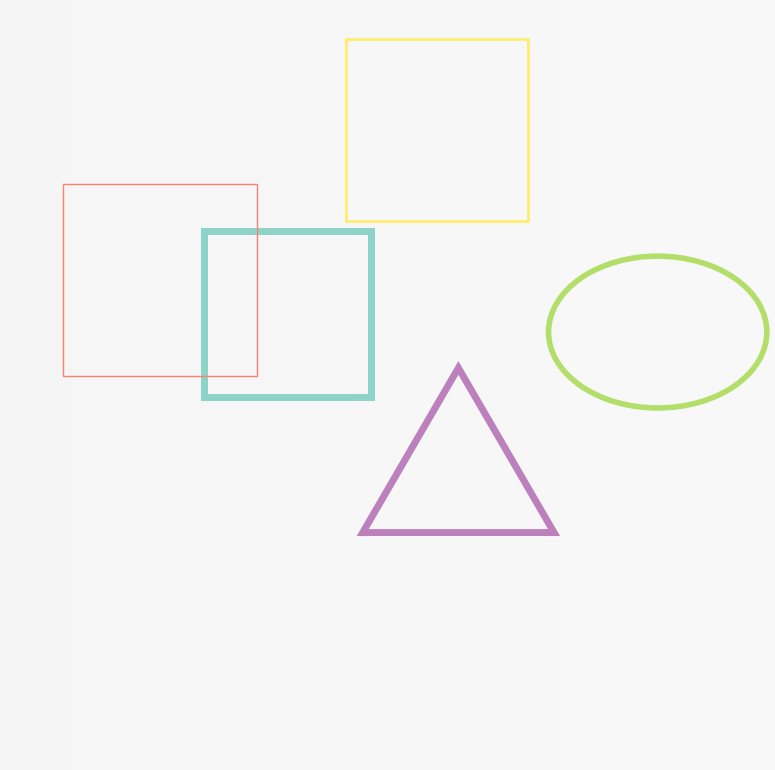[{"shape": "square", "thickness": 2.5, "radius": 0.54, "center": [0.371, 0.593]}, {"shape": "square", "thickness": 0.5, "radius": 0.62, "center": [0.206, 0.636]}, {"shape": "oval", "thickness": 2, "radius": 0.7, "center": [0.849, 0.569]}, {"shape": "triangle", "thickness": 2.5, "radius": 0.71, "center": [0.591, 0.38]}, {"shape": "square", "thickness": 1, "radius": 0.59, "center": [0.564, 0.831]}]